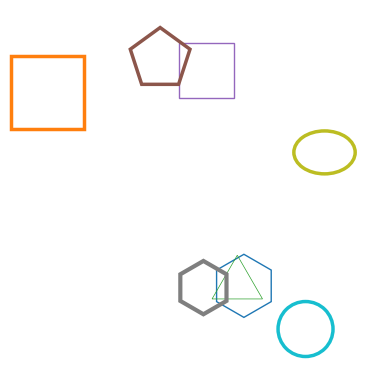[{"shape": "hexagon", "thickness": 1, "radius": 0.41, "center": [0.634, 0.258]}, {"shape": "square", "thickness": 2.5, "radius": 0.47, "center": [0.124, 0.76]}, {"shape": "triangle", "thickness": 0.5, "radius": 0.38, "center": [0.616, 0.261]}, {"shape": "square", "thickness": 1, "radius": 0.36, "center": [0.536, 0.817]}, {"shape": "pentagon", "thickness": 2.5, "radius": 0.41, "center": [0.416, 0.847]}, {"shape": "hexagon", "thickness": 3, "radius": 0.35, "center": [0.528, 0.253]}, {"shape": "oval", "thickness": 2.5, "radius": 0.4, "center": [0.843, 0.604]}, {"shape": "circle", "thickness": 2.5, "radius": 0.36, "center": [0.794, 0.145]}]